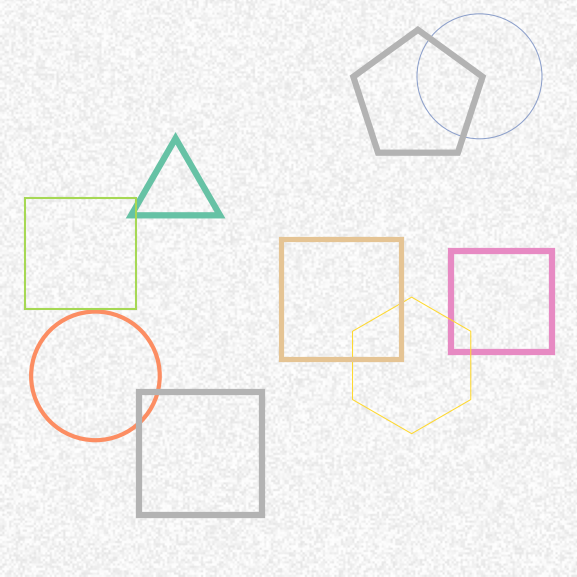[{"shape": "triangle", "thickness": 3, "radius": 0.44, "center": [0.304, 0.671]}, {"shape": "circle", "thickness": 2, "radius": 0.56, "center": [0.165, 0.348]}, {"shape": "circle", "thickness": 0.5, "radius": 0.54, "center": [0.83, 0.867]}, {"shape": "square", "thickness": 3, "radius": 0.44, "center": [0.868, 0.477]}, {"shape": "square", "thickness": 1, "radius": 0.48, "center": [0.14, 0.561]}, {"shape": "hexagon", "thickness": 0.5, "radius": 0.59, "center": [0.713, 0.366]}, {"shape": "square", "thickness": 2.5, "radius": 0.52, "center": [0.59, 0.482]}, {"shape": "square", "thickness": 3, "radius": 0.54, "center": [0.347, 0.214]}, {"shape": "pentagon", "thickness": 3, "radius": 0.59, "center": [0.724, 0.83]}]